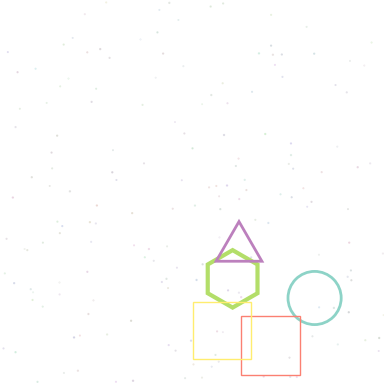[{"shape": "circle", "thickness": 2, "radius": 0.35, "center": [0.817, 0.226]}, {"shape": "square", "thickness": 1, "radius": 0.38, "center": [0.702, 0.104]}, {"shape": "hexagon", "thickness": 3, "radius": 0.37, "center": [0.604, 0.276]}, {"shape": "triangle", "thickness": 2, "radius": 0.34, "center": [0.621, 0.356]}, {"shape": "square", "thickness": 1, "radius": 0.37, "center": [0.576, 0.142]}]